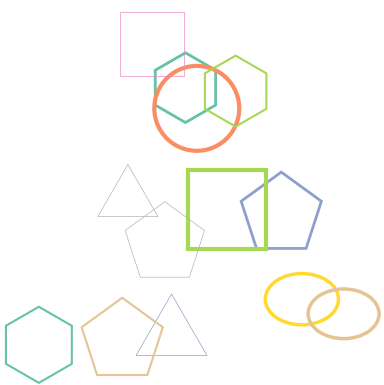[{"shape": "hexagon", "thickness": 2, "radius": 0.45, "center": [0.482, 0.772]}, {"shape": "hexagon", "thickness": 1.5, "radius": 0.49, "center": [0.101, 0.104]}, {"shape": "circle", "thickness": 3, "radius": 0.55, "center": [0.511, 0.719]}, {"shape": "pentagon", "thickness": 2, "radius": 0.55, "center": [0.731, 0.443]}, {"shape": "triangle", "thickness": 0.5, "radius": 0.53, "center": [0.446, 0.13]}, {"shape": "square", "thickness": 0.5, "radius": 0.42, "center": [0.394, 0.886]}, {"shape": "hexagon", "thickness": 1.5, "radius": 0.46, "center": [0.612, 0.763]}, {"shape": "square", "thickness": 3, "radius": 0.51, "center": [0.59, 0.456]}, {"shape": "oval", "thickness": 2.5, "radius": 0.48, "center": [0.784, 0.223]}, {"shape": "oval", "thickness": 2.5, "radius": 0.46, "center": [0.893, 0.185]}, {"shape": "pentagon", "thickness": 1.5, "radius": 0.55, "center": [0.317, 0.116]}, {"shape": "triangle", "thickness": 0.5, "radius": 0.45, "center": [0.332, 0.482]}, {"shape": "pentagon", "thickness": 0.5, "radius": 0.54, "center": [0.428, 0.368]}]